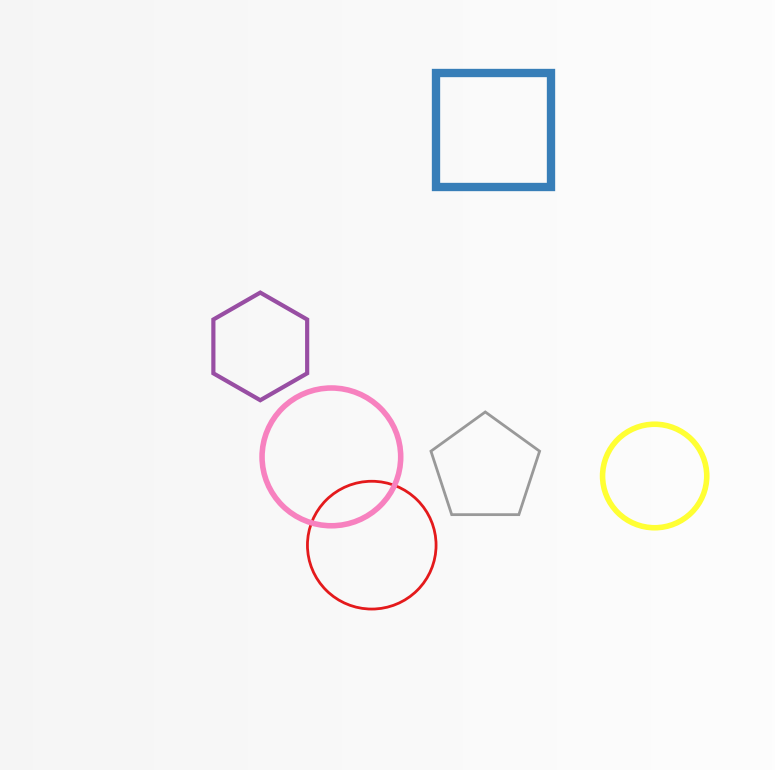[{"shape": "circle", "thickness": 1, "radius": 0.41, "center": [0.48, 0.292]}, {"shape": "square", "thickness": 3, "radius": 0.37, "center": [0.637, 0.831]}, {"shape": "hexagon", "thickness": 1.5, "radius": 0.35, "center": [0.336, 0.55]}, {"shape": "circle", "thickness": 2, "radius": 0.34, "center": [0.845, 0.382]}, {"shape": "circle", "thickness": 2, "radius": 0.45, "center": [0.428, 0.407]}, {"shape": "pentagon", "thickness": 1, "radius": 0.37, "center": [0.626, 0.391]}]